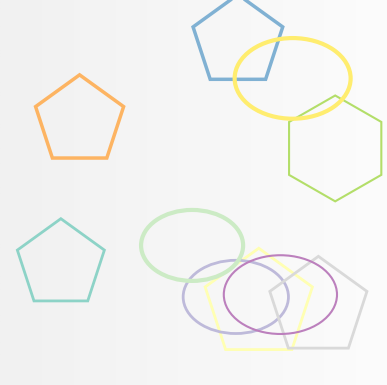[{"shape": "pentagon", "thickness": 2, "radius": 0.59, "center": [0.157, 0.314]}, {"shape": "pentagon", "thickness": 2, "radius": 0.73, "center": [0.668, 0.21]}, {"shape": "oval", "thickness": 2, "radius": 0.68, "center": [0.609, 0.229]}, {"shape": "pentagon", "thickness": 2.5, "radius": 0.61, "center": [0.614, 0.892]}, {"shape": "pentagon", "thickness": 2.5, "radius": 0.6, "center": [0.205, 0.686]}, {"shape": "hexagon", "thickness": 1.5, "radius": 0.69, "center": [0.865, 0.614]}, {"shape": "pentagon", "thickness": 2, "radius": 0.66, "center": [0.822, 0.202]}, {"shape": "oval", "thickness": 1.5, "radius": 0.73, "center": [0.724, 0.235]}, {"shape": "oval", "thickness": 3, "radius": 0.66, "center": [0.496, 0.363]}, {"shape": "oval", "thickness": 3, "radius": 0.75, "center": [0.755, 0.796]}]